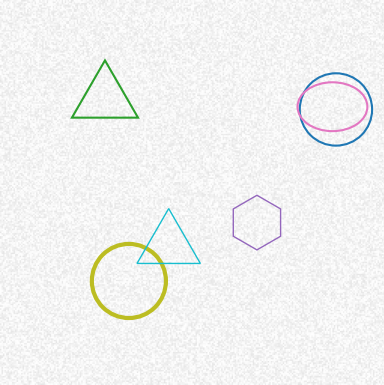[{"shape": "circle", "thickness": 1.5, "radius": 0.47, "center": [0.873, 0.716]}, {"shape": "triangle", "thickness": 1.5, "radius": 0.5, "center": [0.273, 0.744]}, {"shape": "hexagon", "thickness": 1, "radius": 0.35, "center": [0.667, 0.422]}, {"shape": "oval", "thickness": 1.5, "radius": 0.45, "center": [0.864, 0.723]}, {"shape": "circle", "thickness": 3, "radius": 0.48, "center": [0.335, 0.27]}, {"shape": "triangle", "thickness": 1, "radius": 0.48, "center": [0.438, 0.363]}]